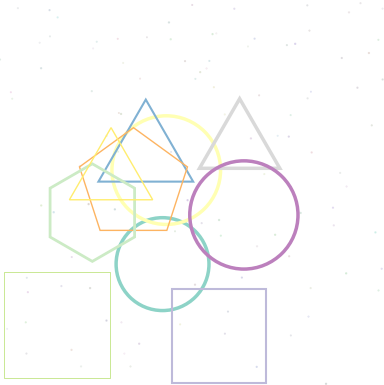[{"shape": "circle", "thickness": 2.5, "radius": 0.6, "center": [0.422, 0.314]}, {"shape": "circle", "thickness": 2.5, "radius": 0.71, "center": [0.432, 0.558]}, {"shape": "square", "thickness": 1.5, "radius": 0.61, "center": [0.568, 0.127]}, {"shape": "triangle", "thickness": 1.5, "radius": 0.71, "center": [0.379, 0.599]}, {"shape": "pentagon", "thickness": 1, "radius": 0.74, "center": [0.347, 0.521]}, {"shape": "square", "thickness": 0.5, "radius": 0.69, "center": [0.148, 0.156]}, {"shape": "triangle", "thickness": 2.5, "radius": 0.6, "center": [0.622, 0.623]}, {"shape": "circle", "thickness": 2.5, "radius": 0.7, "center": [0.633, 0.442]}, {"shape": "hexagon", "thickness": 2, "radius": 0.63, "center": [0.24, 0.448]}, {"shape": "triangle", "thickness": 1, "radius": 0.62, "center": [0.288, 0.544]}]